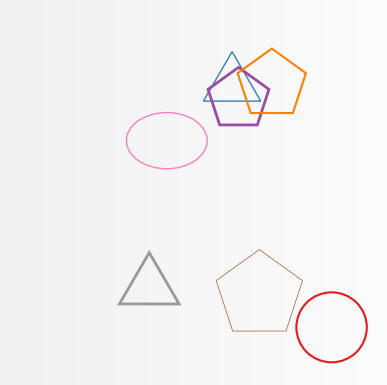[{"shape": "circle", "thickness": 1.5, "radius": 0.45, "center": [0.856, 0.15]}, {"shape": "triangle", "thickness": 1, "radius": 0.43, "center": [0.599, 0.78]}, {"shape": "pentagon", "thickness": 2, "radius": 0.41, "center": [0.615, 0.742]}, {"shape": "pentagon", "thickness": 1.5, "radius": 0.46, "center": [0.701, 0.781]}, {"shape": "pentagon", "thickness": 0.5, "radius": 0.59, "center": [0.669, 0.235]}, {"shape": "oval", "thickness": 1, "radius": 0.52, "center": [0.43, 0.635]}, {"shape": "triangle", "thickness": 2, "radius": 0.44, "center": [0.385, 0.255]}]